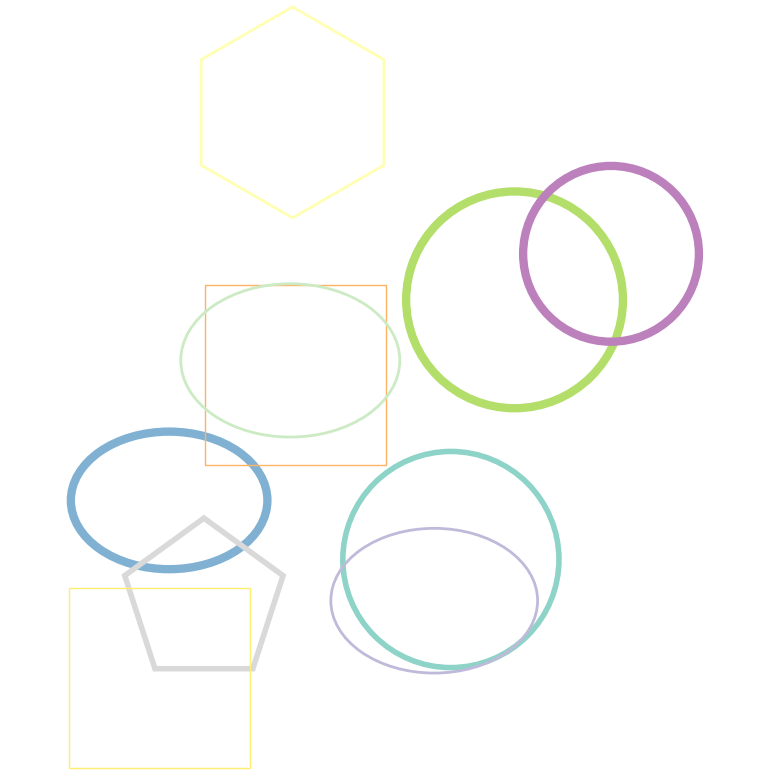[{"shape": "circle", "thickness": 2, "radius": 0.7, "center": [0.586, 0.273]}, {"shape": "hexagon", "thickness": 1, "radius": 0.69, "center": [0.38, 0.854]}, {"shape": "oval", "thickness": 1, "radius": 0.67, "center": [0.564, 0.22]}, {"shape": "oval", "thickness": 3, "radius": 0.64, "center": [0.22, 0.35]}, {"shape": "square", "thickness": 0.5, "radius": 0.59, "center": [0.384, 0.513]}, {"shape": "circle", "thickness": 3, "radius": 0.7, "center": [0.668, 0.611]}, {"shape": "pentagon", "thickness": 2, "radius": 0.54, "center": [0.265, 0.219]}, {"shape": "circle", "thickness": 3, "radius": 0.57, "center": [0.794, 0.67]}, {"shape": "oval", "thickness": 1, "radius": 0.71, "center": [0.377, 0.532]}, {"shape": "square", "thickness": 0.5, "radius": 0.59, "center": [0.208, 0.119]}]